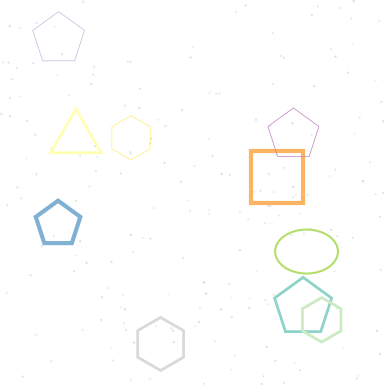[{"shape": "pentagon", "thickness": 2, "radius": 0.39, "center": [0.787, 0.202]}, {"shape": "triangle", "thickness": 2, "radius": 0.38, "center": [0.197, 0.641]}, {"shape": "pentagon", "thickness": 0.5, "radius": 0.35, "center": [0.152, 0.899]}, {"shape": "pentagon", "thickness": 3, "radius": 0.3, "center": [0.151, 0.418]}, {"shape": "square", "thickness": 3, "radius": 0.34, "center": [0.719, 0.54]}, {"shape": "oval", "thickness": 1.5, "radius": 0.41, "center": [0.796, 0.347]}, {"shape": "hexagon", "thickness": 2, "radius": 0.34, "center": [0.417, 0.107]}, {"shape": "pentagon", "thickness": 0.5, "radius": 0.35, "center": [0.762, 0.65]}, {"shape": "hexagon", "thickness": 2, "radius": 0.29, "center": [0.835, 0.169]}, {"shape": "hexagon", "thickness": 0.5, "radius": 0.29, "center": [0.34, 0.642]}]